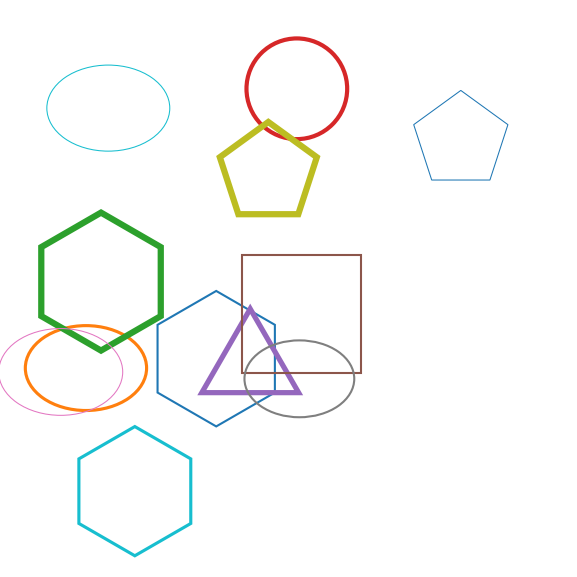[{"shape": "hexagon", "thickness": 1, "radius": 0.59, "center": [0.374, 0.378]}, {"shape": "pentagon", "thickness": 0.5, "radius": 0.43, "center": [0.798, 0.757]}, {"shape": "oval", "thickness": 1.5, "radius": 0.52, "center": [0.149, 0.362]}, {"shape": "hexagon", "thickness": 3, "radius": 0.6, "center": [0.175, 0.512]}, {"shape": "circle", "thickness": 2, "radius": 0.44, "center": [0.514, 0.845]}, {"shape": "triangle", "thickness": 2.5, "radius": 0.48, "center": [0.433, 0.368]}, {"shape": "square", "thickness": 1, "radius": 0.51, "center": [0.522, 0.456]}, {"shape": "oval", "thickness": 0.5, "radius": 0.54, "center": [0.105, 0.355]}, {"shape": "oval", "thickness": 1, "radius": 0.48, "center": [0.518, 0.343]}, {"shape": "pentagon", "thickness": 3, "radius": 0.44, "center": [0.465, 0.7]}, {"shape": "oval", "thickness": 0.5, "radius": 0.53, "center": [0.188, 0.812]}, {"shape": "hexagon", "thickness": 1.5, "radius": 0.56, "center": [0.233, 0.149]}]